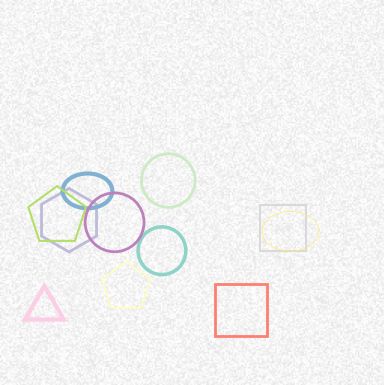[{"shape": "circle", "thickness": 2.5, "radius": 0.31, "center": [0.421, 0.349]}, {"shape": "pentagon", "thickness": 1, "radius": 0.33, "center": [0.328, 0.255]}, {"shape": "hexagon", "thickness": 2, "radius": 0.41, "center": [0.179, 0.428]}, {"shape": "square", "thickness": 2, "radius": 0.33, "center": [0.626, 0.195]}, {"shape": "oval", "thickness": 3, "radius": 0.32, "center": [0.227, 0.504]}, {"shape": "pentagon", "thickness": 1.5, "radius": 0.39, "center": [0.148, 0.438]}, {"shape": "triangle", "thickness": 3, "radius": 0.29, "center": [0.115, 0.199]}, {"shape": "square", "thickness": 1.5, "radius": 0.3, "center": [0.735, 0.408]}, {"shape": "circle", "thickness": 2, "radius": 0.38, "center": [0.298, 0.423]}, {"shape": "circle", "thickness": 2, "radius": 0.35, "center": [0.437, 0.531]}, {"shape": "oval", "thickness": 0.5, "radius": 0.37, "center": [0.755, 0.399]}]